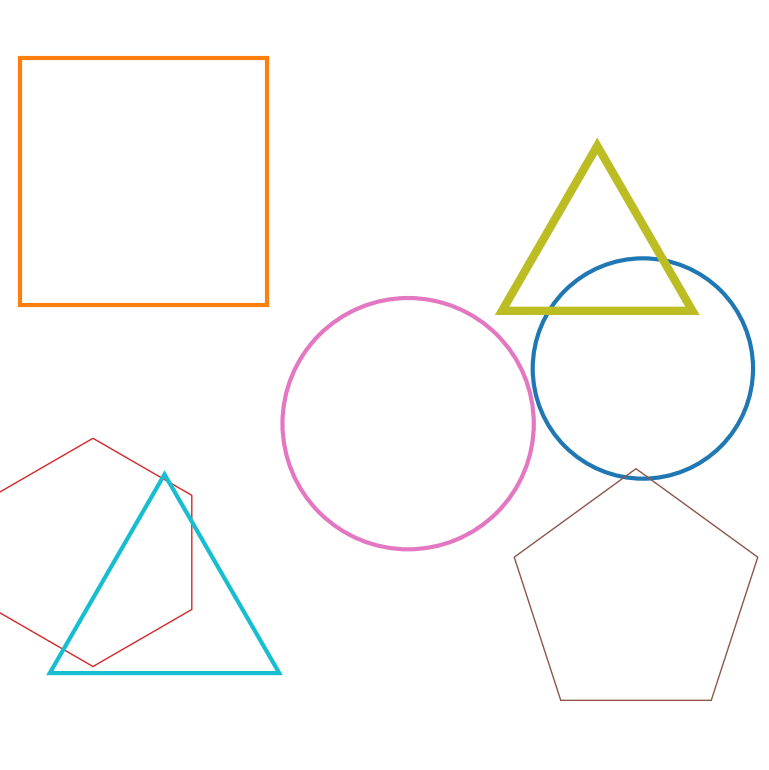[{"shape": "circle", "thickness": 1.5, "radius": 0.72, "center": [0.835, 0.521]}, {"shape": "square", "thickness": 1.5, "radius": 0.8, "center": [0.187, 0.764]}, {"shape": "hexagon", "thickness": 0.5, "radius": 0.74, "center": [0.121, 0.283]}, {"shape": "pentagon", "thickness": 0.5, "radius": 0.83, "center": [0.826, 0.225]}, {"shape": "circle", "thickness": 1.5, "radius": 0.82, "center": [0.53, 0.45]}, {"shape": "triangle", "thickness": 3, "radius": 0.71, "center": [0.776, 0.668]}, {"shape": "triangle", "thickness": 1.5, "radius": 0.86, "center": [0.214, 0.212]}]